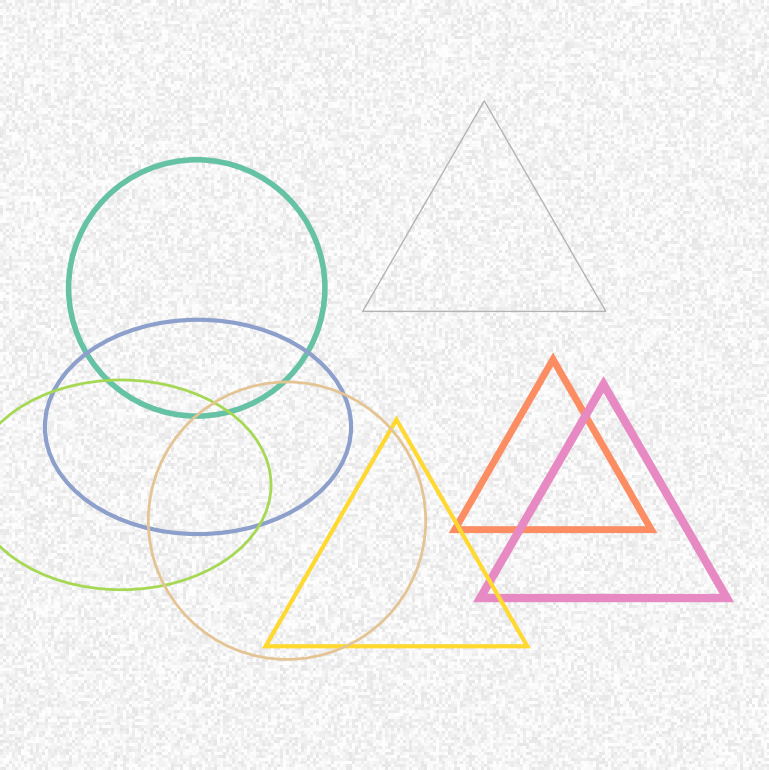[{"shape": "circle", "thickness": 2, "radius": 0.83, "center": [0.256, 0.626]}, {"shape": "triangle", "thickness": 2.5, "radius": 0.74, "center": [0.718, 0.386]}, {"shape": "oval", "thickness": 1.5, "radius": 0.99, "center": [0.257, 0.446]}, {"shape": "triangle", "thickness": 3, "radius": 0.92, "center": [0.784, 0.316]}, {"shape": "oval", "thickness": 1, "radius": 0.97, "center": [0.157, 0.37]}, {"shape": "triangle", "thickness": 1.5, "radius": 0.98, "center": [0.515, 0.259]}, {"shape": "circle", "thickness": 1, "radius": 0.9, "center": [0.373, 0.324]}, {"shape": "triangle", "thickness": 0.5, "radius": 0.91, "center": [0.629, 0.687]}]